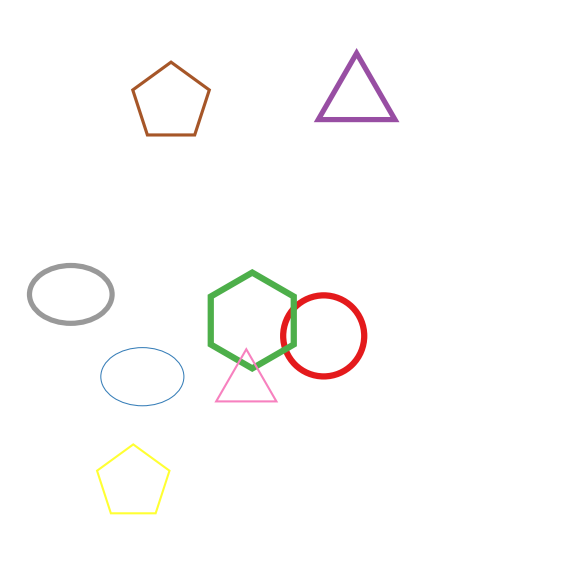[{"shape": "circle", "thickness": 3, "radius": 0.35, "center": [0.561, 0.418]}, {"shape": "oval", "thickness": 0.5, "radius": 0.36, "center": [0.246, 0.347]}, {"shape": "hexagon", "thickness": 3, "radius": 0.41, "center": [0.437, 0.444]}, {"shape": "triangle", "thickness": 2.5, "radius": 0.38, "center": [0.618, 0.83]}, {"shape": "pentagon", "thickness": 1, "radius": 0.33, "center": [0.231, 0.164]}, {"shape": "pentagon", "thickness": 1.5, "radius": 0.35, "center": [0.296, 0.822]}, {"shape": "triangle", "thickness": 1, "radius": 0.3, "center": [0.426, 0.334]}, {"shape": "oval", "thickness": 2.5, "radius": 0.36, "center": [0.123, 0.489]}]